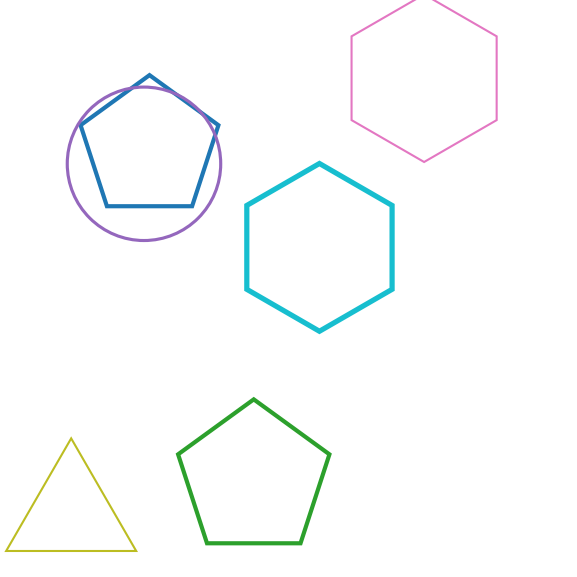[{"shape": "pentagon", "thickness": 2, "radius": 0.63, "center": [0.259, 0.744]}, {"shape": "pentagon", "thickness": 2, "radius": 0.69, "center": [0.439, 0.17]}, {"shape": "circle", "thickness": 1.5, "radius": 0.66, "center": [0.249, 0.715]}, {"shape": "hexagon", "thickness": 1, "radius": 0.73, "center": [0.734, 0.864]}, {"shape": "triangle", "thickness": 1, "radius": 0.65, "center": [0.123, 0.11]}, {"shape": "hexagon", "thickness": 2.5, "radius": 0.73, "center": [0.553, 0.571]}]